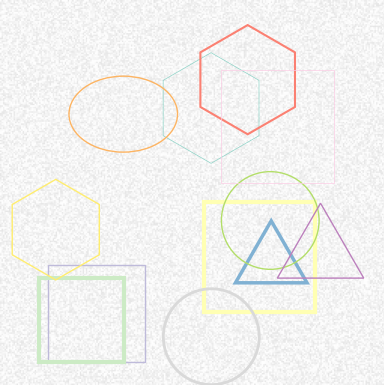[{"shape": "hexagon", "thickness": 0.5, "radius": 0.72, "center": [0.548, 0.719]}, {"shape": "square", "thickness": 3, "radius": 0.71, "center": [0.674, 0.332]}, {"shape": "square", "thickness": 1, "radius": 0.63, "center": [0.251, 0.185]}, {"shape": "hexagon", "thickness": 1.5, "radius": 0.71, "center": [0.643, 0.793]}, {"shape": "triangle", "thickness": 2.5, "radius": 0.54, "center": [0.704, 0.319]}, {"shape": "oval", "thickness": 1, "radius": 0.7, "center": [0.32, 0.704]}, {"shape": "circle", "thickness": 1, "radius": 0.63, "center": [0.702, 0.427]}, {"shape": "square", "thickness": 0.5, "radius": 0.73, "center": [0.721, 0.672]}, {"shape": "circle", "thickness": 2, "radius": 0.62, "center": [0.549, 0.125]}, {"shape": "triangle", "thickness": 1, "radius": 0.65, "center": [0.833, 0.342]}, {"shape": "square", "thickness": 3, "radius": 0.55, "center": [0.212, 0.168]}, {"shape": "hexagon", "thickness": 1, "radius": 0.65, "center": [0.145, 0.404]}]